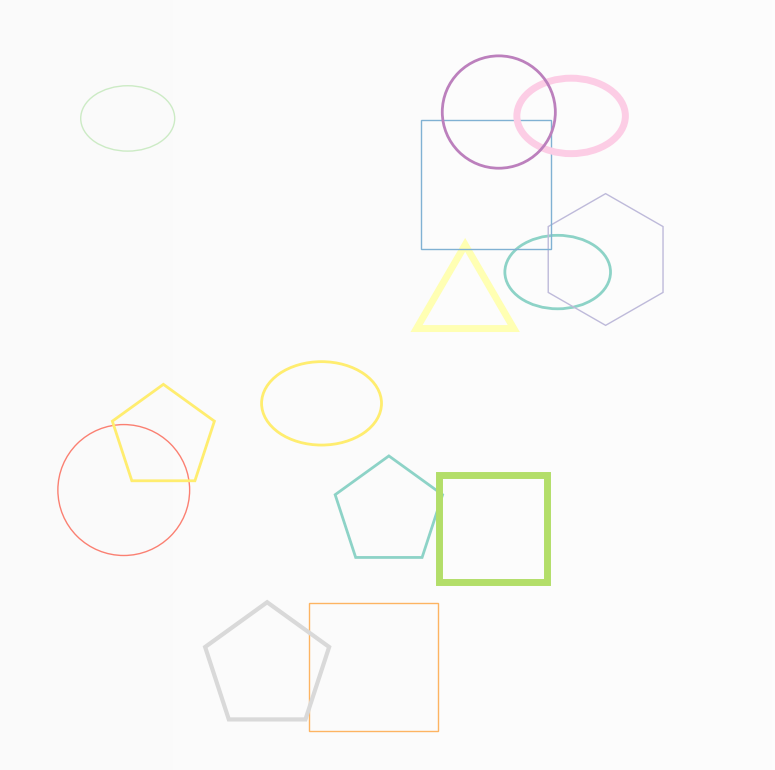[{"shape": "pentagon", "thickness": 1, "radius": 0.36, "center": [0.502, 0.335]}, {"shape": "oval", "thickness": 1, "radius": 0.34, "center": [0.72, 0.647]}, {"shape": "triangle", "thickness": 2.5, "radius": 0.36, "center": [0.6, 0.61]}, {"shape": "hexagon", "thickness": 0.5, "radius": 0.43, "center": [0.781, 0.663]}, {"shape": "circle", "thickness": 0.5, "radius": 0.43, "center": [0.16, 0.364]}, {"shape": "square", "thickness": 0.5, "radius": 0.42, "center": [0.627, 0.761]}, {"shape": "square", "thickness": 0.5, "radius": 0.42, "center": [0.482, 0.134]}, {"shape": "square", "thickness": 2.5, "radius": 0.35, "center": [0.636, 0.313]}, {"shape": "oval", "thickness": 2.5, "radius": 0.35, "center": [0.737, 0.849]}, {"shape": "pentagon", "thickness": 1.5, "radius": 0.42, "center": [0.345, 0.134]}, {"shape": "circle", "thickness": 1, "radius": 0.36, "center": [0.644, 0.854]}, {"shape": "oval", "thickness": 0.5, "radius": 0.3, "center": [0.165, 0.846]}, {"shape": "pentagon", "thickness": 1, "radius": 0.35, "center": [0.211, 0.432]}, {"shape": "oval", "thickness": 1, "radius": 0.39, "center": [0.415, 0.476]}]